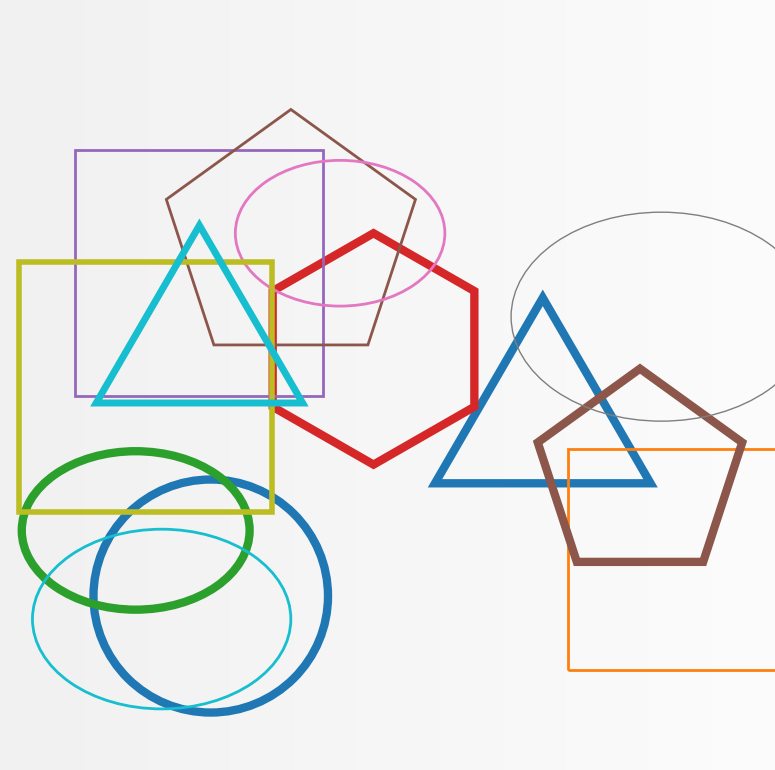[{"shape": "triangle", "thickness": 3, "radius": 0.8, "center": [0.7, 0.453]}, {"shape": "circle", "thickness": 3, "radius": 0.76, "center": [0.272, 0.226]}, {"shape": "square", "thickness": 1, "radius": 0.72, "center": [0.876, 0.273]}, {"shape": "oval", "thickness": 3, "radius": 0.73, "center": [0.175, 0.311]}, {"shape": "hexagon", "thickness": 3, "radius": 0.75, "center": [0.482, 0.547]}, {"shape": "square", "thickness": 1, "radius": 0.8, "center": [0.257, 0.645]}, {"shape": "pentagon", "thickness": 1, "radius": 0.85, "center": [0.375, 0.689]}, {"shape": "pentagon", "thickness": 3, "radius": 0.69, "center": [0.826, 0.383]}, {"shape": "oval", "thickness": 1, "radius": 0.68, "center": [0.439, 0.697]}, {"shape": "oval", "thickness": 0.5, "radius": 0.97, "center": [0.853, 0.589]}, {"shape": "square", "thickness": 2, "radius": 0.81, "center": [0.188, 0.497]}, {"shape": "oval", "thickness": 1, "radius": 0.83, "center": [0.209, 0.196]}, {"shape": "triangle", "thickness": 2.5, "radius": 0.77, "center": [0.257, 0.553]}]